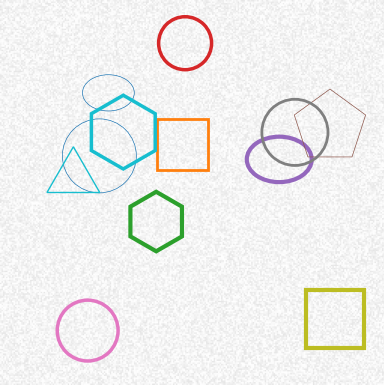[{"shape": "circle", "thickness": 0.5, "radius": 0.48, "center": [0.258, 0.595]}, {"shape": "oval", "thickness": 0.5, "radius": 0.34, "center": [0.281, 0.759]}, {"shape": "square", "thickness": 2, "radius": 0.33, "center": [0.474, 0.624]}, {"shape": "hexagon", "thickness": 3, "radius": 0.39, "center": [0.406, 0.425]}, {"shape": "circle", "thickness": 2.5, "radius": 0.34, "center": [0.481, 0.888]}, {"shape": "oval", "thickness": 3, "radius": 0.42, "center": [0.725, 0.586]}, {"shape": "pentagon", "thickness": 0.5, "radius": 0.49, "center": [0.857, 0.671]}, {"shape": "circle", "thickness": 2.5, "radius": 0.4, "center": [0.228, 0.141]}, {"shape": "circle", "thickness": 2, "radius": 0.43, "center": [0.766, 0.656]}, {"shape": "square", "thickness": 3, "radius": 0.38, "center": [0.87, 0.172]}, {"shape": "hexagon", "thickness": 2.5, "radius": 0.48, "center": [0.32, 0.657]}, {"shape": "triangle", "thickness": 1, "radius": 0.4, "center": [0.191, 0.54]}]